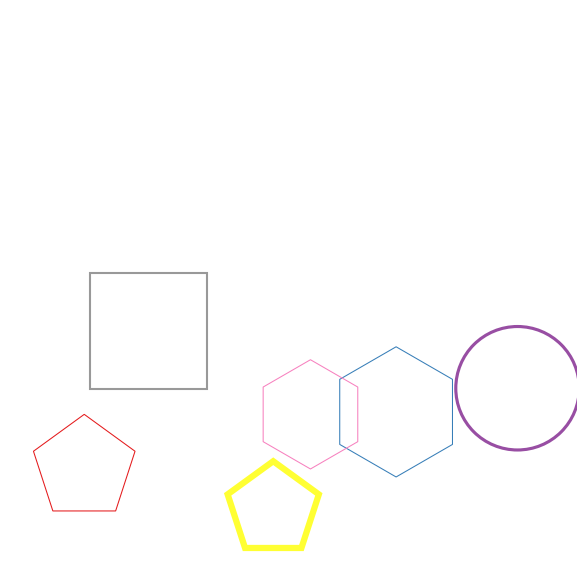[{"shape": "pentagon", "thickness": 0.5, "radius": 0.46, "center": [0.146, 0.189]}, {"shape": "hexagon", "thickness": 0.5, "radius": 0.56, "center": [0.686, 0.286]}, {"shape": "circle", "thickness": 1.5, "radius": 0.53, "center": [0.896, 0.327]}, {"shape": "pentagon", "thickness": 3, "radius": 0.42, "center": [0.473, 0.117]}, {"shape": "hexagon", "thickness": 0.5, "radius": 0.47, "center": [0.538, 0.282]}, {"shape": "square", "thickness": 1, "radius": 0.51, "center": [0.257, 0.426]}]